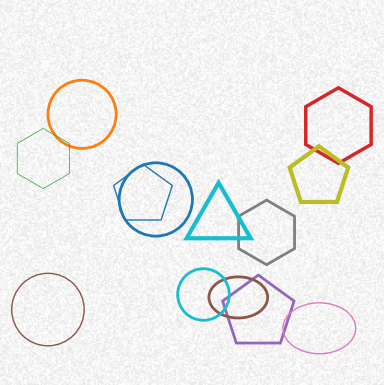[{"shape": "circle", "thickness": 2, "radius": 0.48, "center": [0.405, 0.482]}, {"shape": "pentagon", "thickness": 1, "radius": 0.4, "center": [0.371, 0.493]}, {"shape": "circle", "thickness": 2, "radius": 0.44, "center": [0.213, 0.703]}, {"shape": "hexagon", "thickness": 0.5, "radius": 0.39, "center": [0.112, 0.588]}, {"shape": "hexagon", "thickness": 2.5, "radius": 0.49, "center": [0.879, 0.674]}, {"shape": "pentagon", "thickness": 2, "radius": 0.49, "center": [0.671, 0.188]}, {"shape": "oval", "thickness": 2, "radius": 0.38, "center": [0.619, 0.227]}, {"shape": "circle", "thickness": 1, "radius": 0.47, "center": [0.125, 0.196]}, {"shape": "oval", "thickness": 1, "radius": 0.47, "center": [0.829, 0.147]}, {"shape": "hexagon", "thickness": 2, "radius": 0.42, "center": [0.692, 0.396]}, {"shape": "pentagon", "thickness": 3, "radius": 0.4, "center": [0.828, 0.54]}, {"shape": "circle", "thickness": 2, "radius": 0.34, "center": [0.528, 0.235]}, {"shape": "triangle", "thickness": 3, "radius": 0.48, "center": [0.568, 0.429]}]